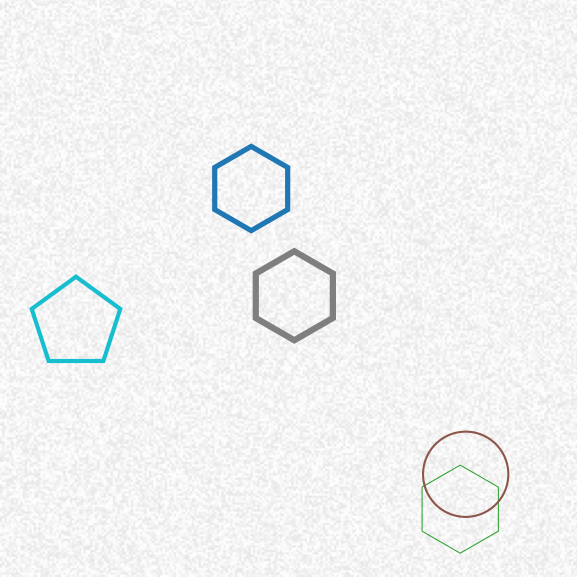[{"shape": "hexagon", "thickness": 2.5, "radius": 0.36, "center": [0.435, 0.673]}, {"shape": "hexagon", "thickness": 0.5, "radius": 0.38, "center": [0.797, 0.118]}, {"shape": "circle", "thickness": 1, "radius": 0.37, "center": [0.806, 0.178]}, {"shape": "hexagon", "thickness": 3, "radius": 0.39, "center": [0.51, 0.487]}, {"shape": "pentagon", "thickness": 2, "radius": 0.4, "center": [0.132, 0.439]}]